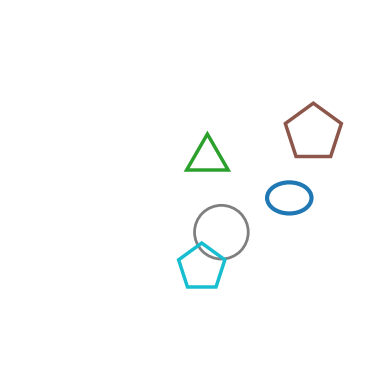[{"shape": "oval", "thickness": 3, "radius": 0.29, "center": [0.751, 0.486]}, {"shape": "triangle", "thickness": 2.5, "radius": 0.31, "center": [0.539, 0.59]}, {"shape": "pentagon", "thickness": 2.5, "radius": 0.38, "center": [0.814, 0.655]}, {"shape": "circle", "thickness": 2, "radius": 0.35, "center": [0.575, 0.397]}, {"shape": "pentagon", "thickness": 2.5, "radius": 0.32, "center": [0.524, 0.306]}]